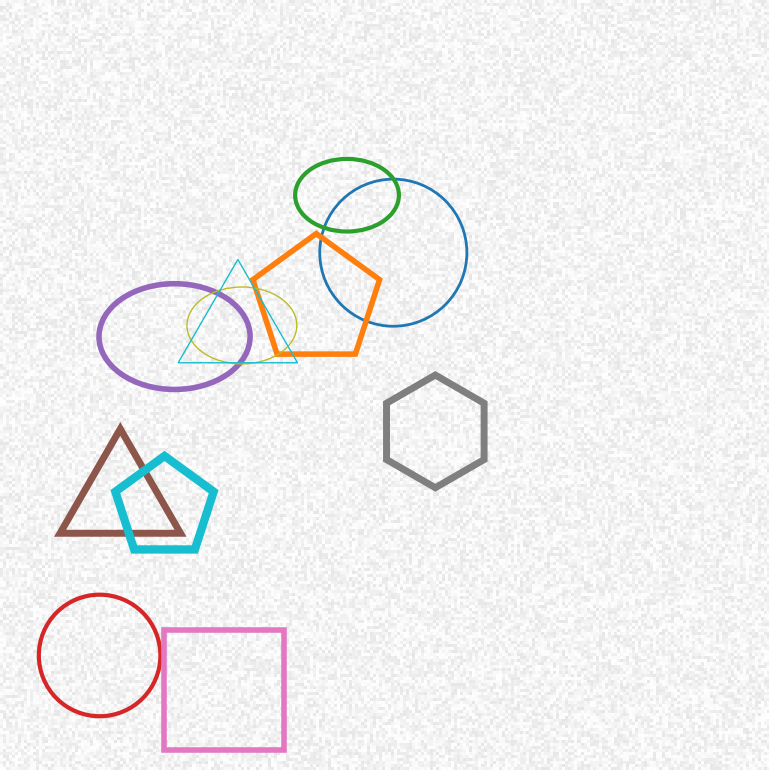[{"shape": "circle", "thickness": 1, "radius": 0.48, "center": [0.511, 0.672]}, {"shape": "pentagon", "thickness": 2, "radius": 0.43, "center": [0.411, 0.61]}, {"shape": "oval", "thickness": 1.5, "radius": 0.34, "center": [0.451, 0.746]}, {"shape": "circle", "thickness": 1.5, "radius": 0.39, "center": [0.129, 0.149]}, {"shape": "oval", "thickness": 2, "radius": 0.49, "center": [0.227, 0.563]}, {"shape": "triangle", "thickness": 2.5, "radius": 0.45, "center": [0.156, 0.353]}, {"shape": "square", "thickness": 2, "radius": 0.39, "center": [0.291, 0.104]}, {"shape": "hexagon", "thickness": 2.5, "radius": 0.37, "center": [0.565, 0.44]}, {"shape": "oval", "thickness": 0.5, "radius": 0.36, "center": [0.314, 0.577]}, {"shape": "triangle", "thickness": 0.5, "radius": 0.45, "center": [0.309, 0.574]}, {"shape": "pentagon", "thickness": 3, "radius": 0.34, "center": [0.214, 0.341]}]